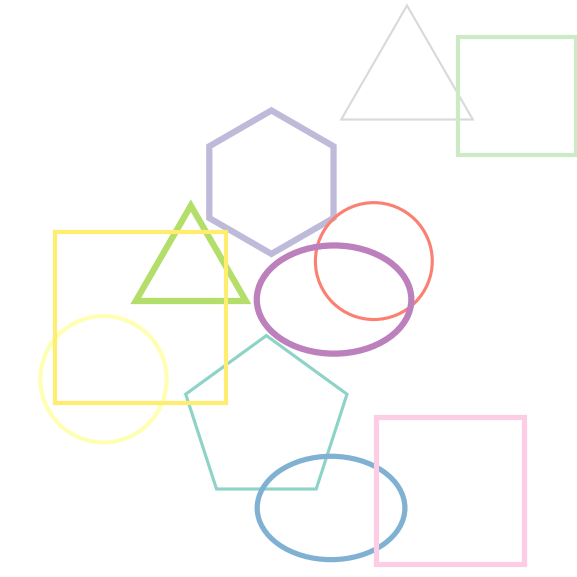[{"shape": "pentagon", "thickness": 1.5, "radius": 0.73, "center": [0.461, 0.271]}, {"shape": "circle", "thickness": 2, "radius": 0.55, "center": [0.179, 0.342]}, {"shape": "hexagon", "thickness": 3, "radius": 0.62, "center": [0.47, 0.684]}, {"shape": "circle", "thickness": 1.5, "radius": 0.51, "center": [0.647, 0.547]}, {"shape": "oval", "thickness": 2.5, "radius": 0.64, "center": [0.573, 0.12]}, {"shape": "triangle", "thickness": 3, "radius": 0.55, "center": [0.33, 0.533]}, {"shape": "square", "thickness": 2.5, "radius": 0.64, "center": [0.779, 0.15]}, {"shape": "triangle", "thickness": 1, "radius": 0.66, "center": [0.705, 0.858]}, {"shape": "oval", "thickness": 3, "radius": 0.67, "center": [0.578, 0.48]}, {"shape": "square", "thickness": 2, "radius": 0.51, "center": [0.895, 0.832]}, {"shape": "square", "thickness": 2, "radius": 0.74, "center": [0.243, 0.45]}]